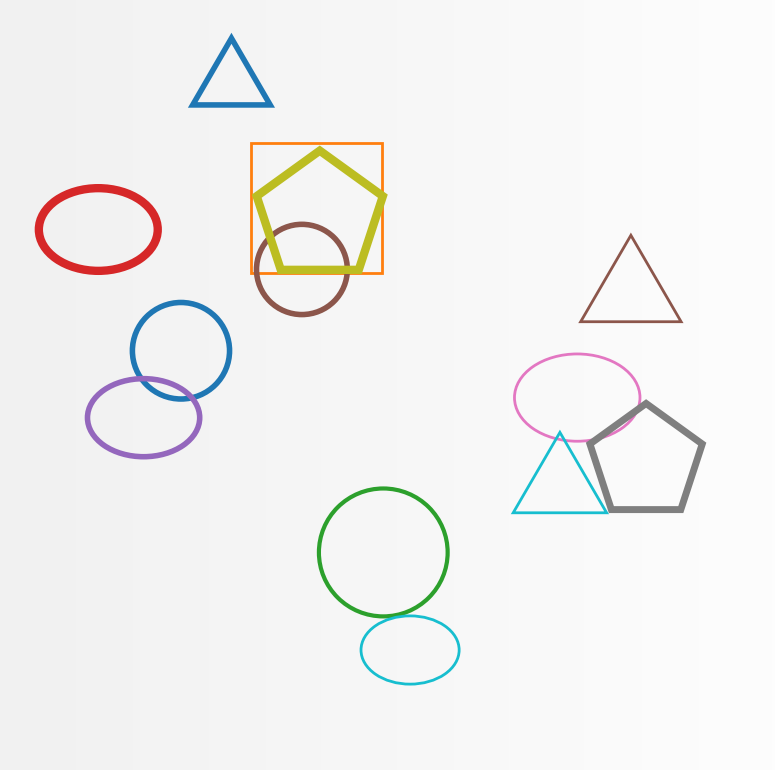[{"shape": "circle", "thickness": 2, "radius": 0.31, "center": [0.234, 0.544]}, {"shape": "triangle", "thickness": 2, "radius": 0.29, "center": [0.299, 0.893]}, {"shape": "square", "thickness": 1, "radius": 0.42, "center": [0.408, 0.729]}, {"shape": "circle", "thickness": 1.5, "radius": 0.42, "center": [0.495, 0.283]}, {"shape": "oval", "thickness": 3, "radius": 0.38, "center": [0.127, 0.702]}, {"shape": "oval", "thickness": 2, "radius": 0.36, "center": [0.185, 0.458]}, {"shape": "circle", "thickness": 2, "radius": 0.29, "center": [0.39, 0.65]}, {"shape": "triangle", "thickness": 1, "radius": 0.37, "center": [0.814, 0.62]}, {"shape": "oval", "thickness": 1, "radius": 0.4, "center": [0.745, 0.484]}, {"shape": "pentagon", "thickness": 2.5, "radius": 0.38, "center": [0.834, 0.4]}, {"shape": "pentagon", "thickness": 3, "radius": 0.43, "center": [0.413, 0.719]}, {"shape": "oval", "thickness": 1, "radius": 0.32, "center": [0.529, 0.156]}, {"shape": "triangle", "thickness": 1, "radius": 0.35, "center": [0.722, 0.369]}]